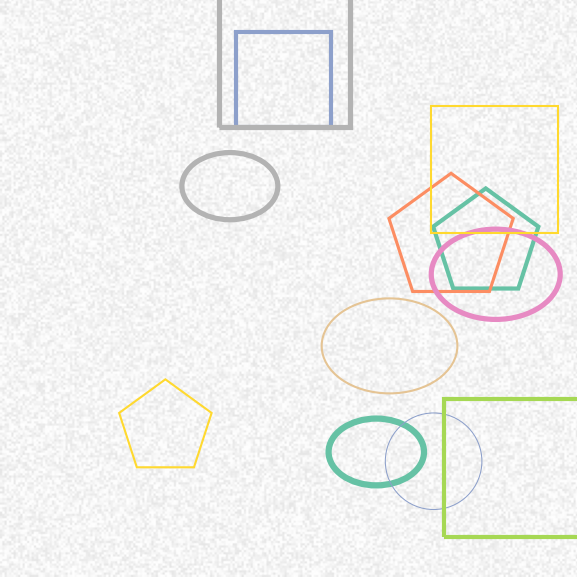[{"shape": "pentagon", "thickness": 2, "radius": 0.48, "center": [0.841, 0.577]}, {"shape": "oval", "thickness": 3, "radius": 0.41, "center": [0.652, 0.217]}, {"shape": "pentagon", "thickness": 1.5, "radius": 0.57, "center": [0.781, 0.586]}, {"shape": "square", "thickness": 2, "radius": 0.41, "center": [0.491, 0.862]}, {"shape": "circle", "thickness": 0.5, "radius": 0.42, "center": [0.751, 0.2]}, {"shape": "oval", "thickness": 2.5, "radius": 0.56, "center": [0.858, 0.524]}, {"shape": "square", "thickness": 2, "radius": 0.6, "center": [0.888, 0.189]}, {"shape": "square", "thickness": 1, "radius": 0.55, "center": [0.857, 0.705]}, {"shape": "pentagon", "thickness": 1, "radius": 0.42, "center": [0.286, 0.258]}, {"shape": "oval", "thickness": 1, "radius": 0.59, "center": [0.675, 0.4]}, {"shape": "square", "thickness": 2.5, "radius": 0.57, "center": [0.493, 0.892]}, {"shape": "oval", "thickness": 2.5, "radius": 0.42, "center": [0.398, 0.677]}]